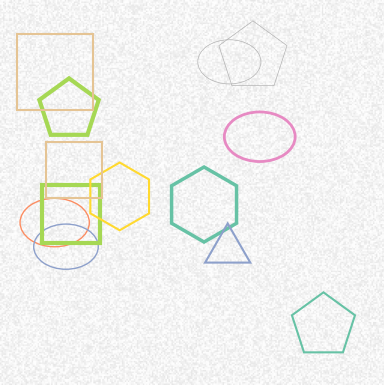[{"shape": "hexagon", "thickness": 2.5, "radius": 0.49, "center": [0.53, 0.469]}, {"shape": "pentagon", "thickness": 1.5, "radius": 0.43, "center": [0.84, 0.154]}, {"shape": "oval", "thickness": 1, "radius": 0.45, "center": [0.142, 0.422]}, {"shape": "triangle", "thickness": 1.5, "radius": 0.34, "center": [0.591, 0.352]}, {"shape": "oval", "thickness": 1, "radius": 0.42, "center": [0.171, 0.359]}, {"shape": "oval", "thickness": 2, "radius": 0.46, "center": [0.675, 0.645]}, {"shape": "pentagon", "thickness": 3, "radius": 0.41, "center": [0.179, 0.715]}, {"shape": "square", "thickness": 3, "radius": 0.38, "center": [0.185, 0.444]}, {"shape": "hexagon", "thickness": 1.5, "radius": 0.44, "center": [0.311, 0.49]}, {"shape": "square", "thickness": 1.5, "radius": 0.36, "center": [0.192, 0.559]}, {"shape": "square", "thickness": 1.5, "radius": 0.49, "center": [0.143, 0.813]}, {"shape": "pentagon", "thickness": 0.5, "radius": 0.47, "center": [0.657, 0.853]}, {"shape": "oval", "thickness": 0.5, "radius": 0.41, "center": [0.596, 0.839]}]